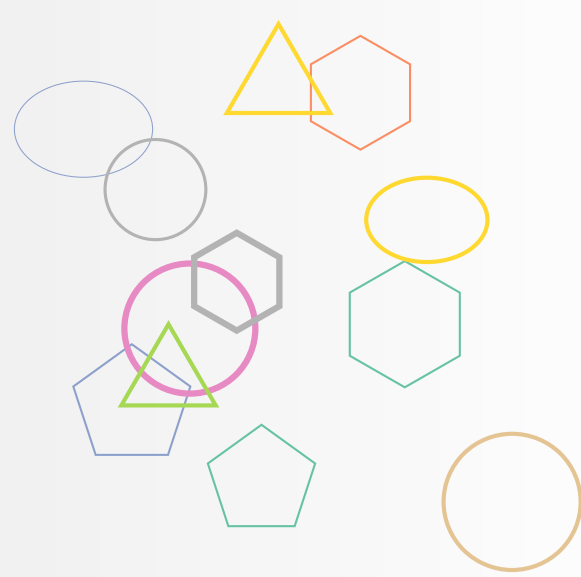[{"shape": "pentagon", "thickness": 1, "radius": 0.49, "center": [0.45, 0.167]}, {"shape": "hexagon", "thickness": 1, "radius": 0.55, "center": [0.696, 0.438]}, {"shape": "hexagon", "thickness": 1, "radius": 0.49, "center": [0.62, 0.839]}, {"shape": "pentagon", "thickness": 1, "radius": 0.53, "center": [0.227, 0.297]}, {"shape": "oval", "thickness": 0.5, "radius": 0.59, "center": [0.144, 0.775]}, {"shape": "circle", "thickness": 3, "radius": 0.56, "center": [0.327, 0.43]}, {"shape": "triangle", "thickness": 2, "radius": 0.47, "center": [0.29, 0.344]}, {"shape": "triangle", "thickness": 2, "radius": 0.51, "center": [0.479, 0.855]}, {"shape": "oval", "thickness": 2, "radius": 0.52, "center": [0.734, 0.618]}, {"shape": "circle", "thickness": 2, "radius": 0.59, "center": [0.881, 0.13]}, {"shape": "circle", "thickness": 1.5, "radius": 0.43, "center": [0.267, 0.671]}, {"shape": "hexagon", "thickness": 3, "radius": 0.42, "center": [0.407, 0.511]}]